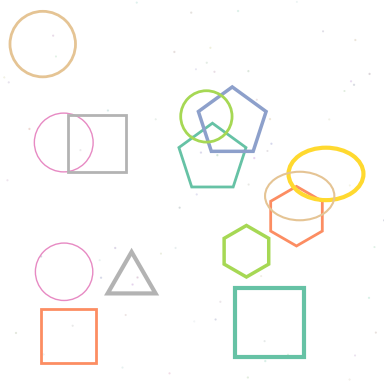[{"shape": "square", "thickness": 3, "radius": 0.45, "center": [0.701, 0.163]}, {"shape": "pentagon", "thickness": 2, "radius": 0.46, "center": [0.552, 0.588]}, {"shape": "square", "thickness": 2, "radius": 0.35, "center": [0.178, 0.126]}, {"shape": "hexagon", "thickness": 2, "radius": 0.39, "center": [0.77, 0.438]}, {"shape": "pentagon", "thickness": 2.5, "radius": 0.46, "center": [0.603, 0.682]}, {"shape": "circle", "thickness": 1, "radius": 0.38, "center": [0.166, 0.63]}, {"shape": "circle", "thickness": 1, "radius": 0.37, "center": [0.166, 0.294]}, {"shape": "hexagon", "thickness": 2.5, "radius": 0.33, "center": [0.64, 0.347]}, {"shape": "circle", "thickness": 2, "radius": 0.33, "center": [0.536, 0.698]}, {"shape": "oval", "thickness": 3, "radius": 0.49, "center": [0.847, 0.548]}, {"shape": "oval", "thickness": 1.5, "radius": 0.45, "center": [0.778, 0.491]}, {"shape": "circle", "thickness": 2, "radius": 0.43, "center": [0.111, 0.885]}, {"shape": "triangle", "thickness": 3, "radius": 0.36, "center": [0.342, 0.274]}, {"shape": "square", "thickness": 2, "radius": 0.37, "center": [0.252, 0.628]}]